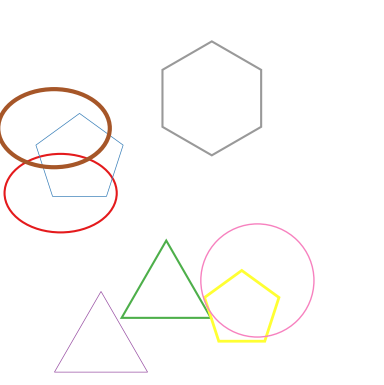[{"shape": "oval", "thickness": 1.5, "radius": 0.73, "center": [0.158, 0.498]}, {"shape": "pentagon", "thickness": 0.5, "radius": 0.6, "center": [0.207, 0.586]}, {"shape": "triangle", "thickness": 1.5, "radius": 0.67, "center": [0.432, 0.241]}, {"shape": "triangle", "thickness": 0.5, "radius": 0.7, "center": [0.262, 0.103]}, {"shape": "pentagon", "thickness": 2, "radius": 0.51, "center": [0.628, 0.196]}, {"shape": "oval", "thickness": 3, "radius": 0.72, "center": [0.14, 0.667]}, {"shape": "circle", "thickness": 1, "radius": 0.73, "center": [0.669, 0.271]}, {"shape": "hexagon", "thickness": 1.5, "radius": 0.74, "center": [0.55, 0.745]}]